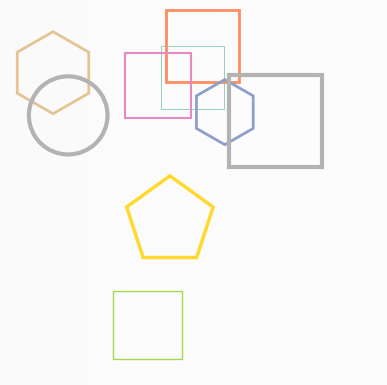[{"shape": "square", "thickness": 0.5, "radius": 0.41, "center": [0.497, 0.798]}, {"shape": "square", "thickness": 2, "radius": 0.47, "center": [0.523, 0.881]}, {"shape": "hexagon", "thickness": 2, "radius": 0.42, "center": [0.58, 0.709]}, {"shape": "square", "thickness": 1.5, "radius": 0.43, "center": [0.407, 0.778]}, {"shape": "square", "thickness": 1, "radius": 0.44, "center": [0.381, 0.156]}, {"shape": "pentagon", "thickness": 2.5, "radius": 0.59, "center": [0.438, 0.426]}, {"shape": "hexagon", "thickness": 2, "radius": 0.53, "center": [0.137, 0.811]}, {"shape": "circle", "thickness": 3, "radius": 0.51, "center": [0.176, 0.7]}, {"shape": "square", "thickness": 3, "radius": 0.6, "center": [0.711, 0.686]}]